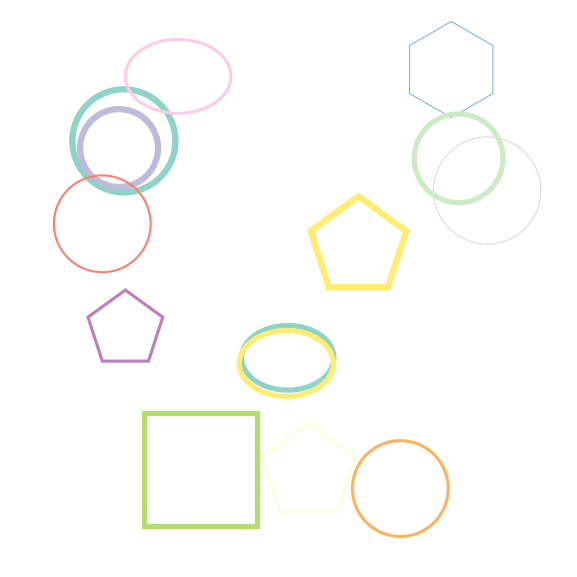[{"shape": "circle", "thickness": 3, "radius": 0.45, "center": [0.214, 0.755]}, {"shape": "oval", "thickness": 2.5, "radius": 0.4, "center": [0.498, 0.38]}, {"shape": "pentagon", "thickness": 0.5, "radius": 0.42, "center": [0.535, 0.181]}, {"shape": "circle", "thickness": 3, "radius": 0.34, "center": [0.206, 0.743]}, {"shape": "circle", "thickness": 1, "radius": 0.42, "center": [0.177, 0.612]}, {"shape": "hexagon", "thickness": 0.5, "radius": 0.42, "center": [0.781, 0.879]}, {"shape": "circle", "thickness": 1.5, "radius": 0.41, "center": [0.693, 0.153]}, {"shape": "square", "thickness": 2.5, "radius": 0.49, "center": [0.347, 0.187]}, {"shape": "oval", "thickness": 1.5, "radius": 0.46, "center": [0.308, 0.867]}, {"shape": "circle", "thickness": 0.5, "radius": 0.46, "center": [0.844, 0.669]}, {"shape": "pentagon", "thickness": 1.5, "radius": 0.34, "center": [0.217, 0.429]}, {"shape": "circle", "thickness": 2.5, "radius": 0.38, "center": [0.794, 0.725]}, {"shape": "oval", "thickness": 2.5, "radius": 0.41, "center": [0.496, 0.37]}, {"shape": "pentagon", "thickness": 3, "radius": 0.44, "center": [0.621, 0.572]}]